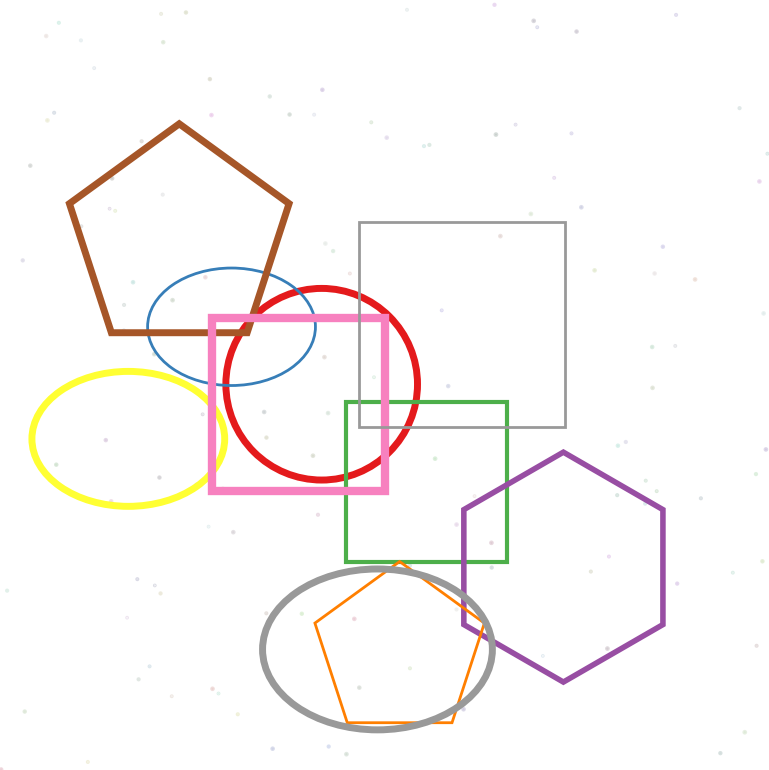[{"shape": "circle", "thickness": 2.5, "radius": 0.62, "center": [0.418, 0.501]}, {"shape": "oval", "thickness": 1, "radius": 0.54, "center": [0.301, 0.576]}, {"shape": "square", "thickness": 1.5, "radius": 0.52, "center": [0.554, 0.374]}, {"shape": "hexagon", "thickness": 2, "radius": 0.75, "center": [0.732, 0.263]}, {"shape": "pentagon", "thickness": 1, "radius": 0.58, "center": [0.519, 0.155]}, {"shape": "oval", "thickness": 2.5, "radius": 0.63, "center": [0.167, 0.43]}, {"shape": "pentagon", "thickness": 2.5, "radius": 0.75, "center": [0.233, 0.689]}, {"shape": "square", "thickness": 3, "radius": 0.56, "center": [0.388, 0.475]}, {"shape": "square", "thickness": 1, "radius": 0.67, "center": [0.6, 0.579]}, {"shape": "oval", "thickness": 2.5, "radius": 0.75, "center": [0.49, 0.157]}]